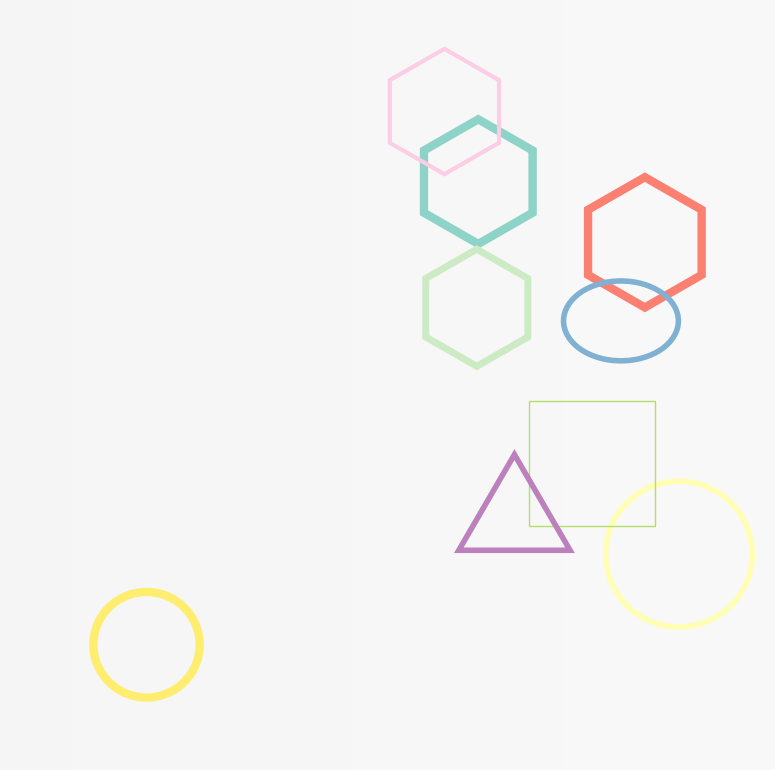[{"shape": "hexagon", "thickness": 3, "radius": 0.4, "center": [0.617, 0.764]}, {"shape": "circle", "thickness": 2, "radius": 0.47, "center": [0.876, 0.28]}, {"shape": "hexagon", "thickness": 3, "radius": 0.42, "center": [0.832, 0.685]}, {"shape": "oval", "thickness": 2, "radius": 0.37, "center": [0.801, 0.583]}, {"shape": "square", "thickness": 0.5, "radius": 0.4, "center": [0.764, 0.398]}, {"shape": "hexagon", "thickness": 1.5, "radius": 0.41, "center": [0.573, 0.855]}, {"shape": "triangle", "thickness": 2, "radius": 0.41, "center": [0.664, 0.327]}, {"shape": "hexagon", "thickness": 2.5, "radius": 0.38, "center": [0.615, 0.6]}, {"shape": "circle", "thickness": 3, "radius": 0.34, "center": [0.189, 0.163]}]